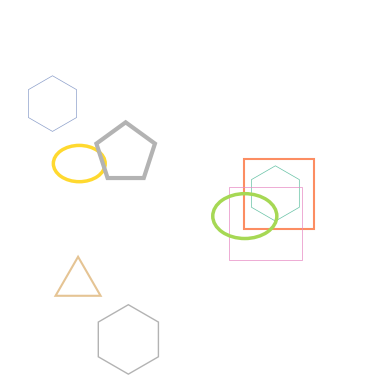[{"shape": "hexagon", "thickness": 0.5, "radius": 0.36, "center": [0.715, 0.498]}, {"shape": "square", "thickness": 1.5, "radius": 0.46, "center": [0.725, 0.497]}, {"shape": "hexagon", "thickness": 0.5, "radius": 0.36, "center": [0.136, 0.731]}, {"shape": "square", "thickness": 0.5, "radius": 0.47, "center": [0.689, 0.42]}, {"shape": "oval", "thickness": 2.5, "radius": 0.42, "center": [0.636, 0.439]}, {"shape": "oval", "thickness": 2.5, "radius": 0.34, "center": [0.206, 0.575]}, {"shape": "triangle", "thickness": 1.5, "radius": 0.34, "center": [0.203, 0.265]}, {"shape": "hexagon", "thickness": 1, "radius": 0.45, "center": [0.333, 0.118]}, {"shape": "pentagon", "thickness": 3, "radius": 0.4, "center": [0.326, 0.602]}]